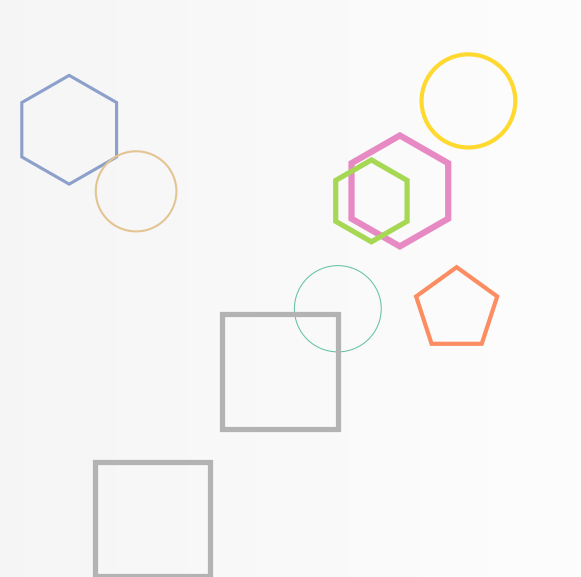[{"shape": "circle", "thickness": 0.5, "radius": 0.37, "center": [0.581, 0.464]}, {"shape": "pentagon", "thickness": 2, "radius": 0.37, "center": [0.786, 0.463]}, {"shape": "hexagon", "thickness": 1.5, "radius": 0.47, "center": [0.119, 0.774]}, {"shape": "hexagon", "thickness": 3, "radius": 0.48, "center": [0.688, 0.669]}, {"shape": "hexagon", "thickness": 2.5, "radius": 0.35, "center": [0.639, 0.651]}, {"shape": "circle", "thickness": 2, "radius": 0.4, "center": [0.806, 0.824]}, {"shape": "circle", "thickness": 1, "radius": 0.35, "center": [0.234, 0.668]}, {"shape": "square", "thickness": 2.5, "radius": 0.5, "center": [0.262, 0.101]}, {"shape": "square", "thickness": 2.5, "radius": 0.5, "center": [0.482, 0.356]}]